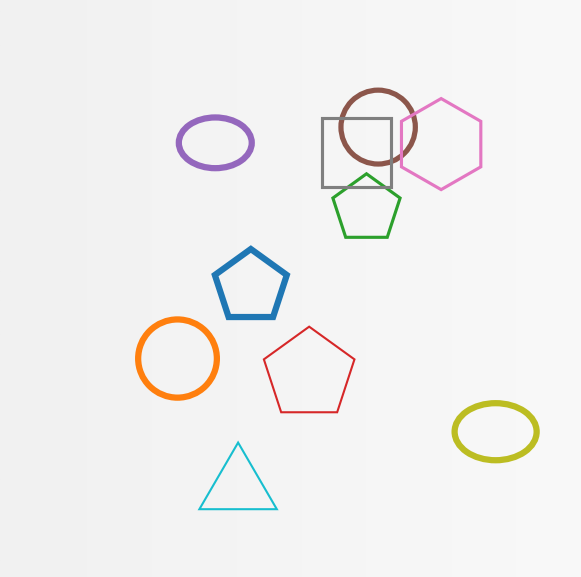[{"shape": "pentagon", "thickness": 3, "radius": 0.33, "center": [0.432, 0.503]}, {"shape": "circle", "thickness": 3, "radius": 0.34, "center": [0.305, 0.378]}, {"shape": "pentagon", "thickness": 1.5, "radius": 0.3, "center": [0.631, 0.637]}, {"shape": "pentagon", "thickness": 1, "radius": 0.41, "center": [0.532, 0.352]}, {"shape": "oval", "thickness": 3, "radius": 0.31, "center": [0.37, 0.752]}, {"shape": "circle", "thickness": 2.5, "radius": 0.32, "center": [0.651, 0.779]}, {"shape": "hexagon", "thickness": 1.5, "radius": 0.39, "center": [0.759, 0.75]}, {"shape": "square", "thickness": 1.5, "radius": 0.3, "center": [0.613, 0.736]}, {"shape": "oval", "thickness": 3, "radius": 0.35, "center": [0.853, 0.252]}, {"shape": "triangle", "thickness": 1, "radius": 0.38, "center": [0.41, 0.156]}]